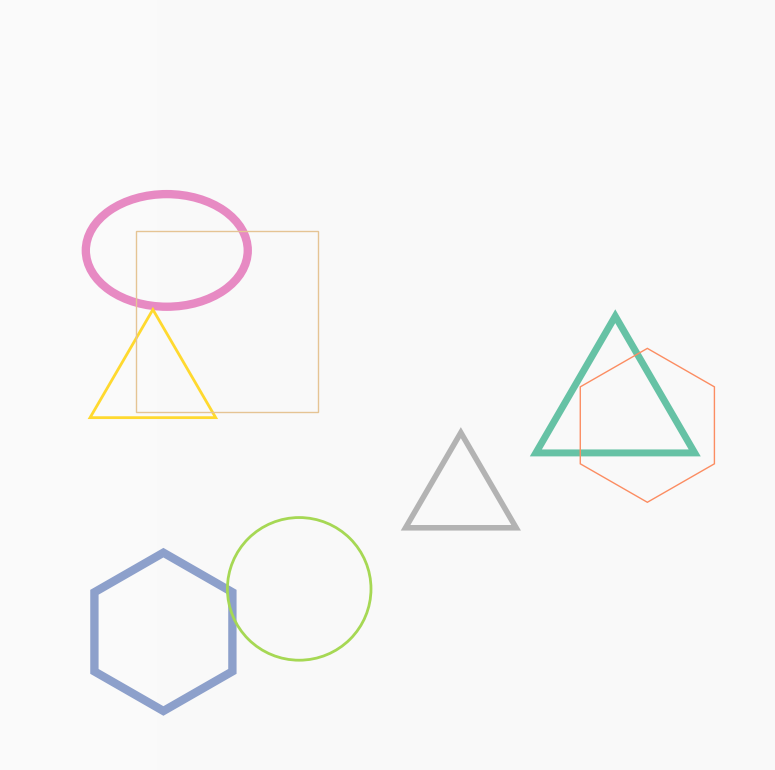[{"shape": "triangle", "thickness": 2.5, "radius": 0.59, "center": [0.794, 0.471]}, {"shape": "hexagon", "thickness": 0.5, "radius": 0.5, "center": [0.835, 0.448]}, {"shape": "hexagon", "thickness": 3, "radius": 0.51, "center": [0.211, 0.179]}, {"shape": "oval", "thickness": 3, "radius": 0.52, "center": [0.215, 0.675]}, {"shape": "circle", "thickness": 1, "radius": 0.46, "center": [0.386, 0.235]}, {"shape": "triangle", "thickness": 1, "radius": 0.47, "center": [0.197, 0.504]}, {"shape": "square", "thickness": 0.5, "radius": 0.59, "center": [0.293, 0.582]}, {"shape": "triangle", "thickness": 2, "radius": 0.41, "center": [0.595, 0.356]}]